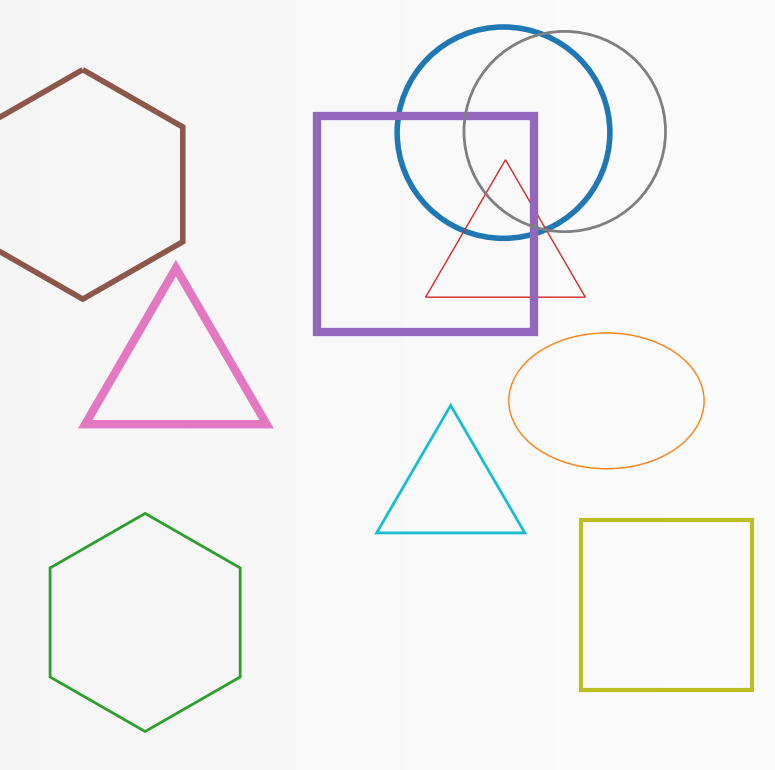[{"shape": "circle", "thickness": 2, "radius": 0.69, "center": [0.65, 0.828]}, {"shape": "oval", "thickness": 0.5, "radius": 0.63, "center": [0.783, 0.479]}, {"shape": "hexagon", "thickness": 1, "radius": 0.71, "center": [0.187, 0.192]}, {"shape": "triangle", "thickness": 0.5, "radius": 0.59, "center": [0.652, 0.674]}, {"shape": "square", "thickness": 3, "radius": 0.7, "center": [0.549, 0.709]}, {"shape": "hexagon", "thickness": 2, "radius": 0.75, "center": [0.107, 0.761]}, {"shape": "triangle", "thickness": 3, "radius": 0.68, "center": [0.227, 0.517]}, {"shape": "circle", "thickness": 1, "radius": 0.65, "center": [0.729, 0.829]}, {"shape": "square", "thickness": 1.5, "radius": 0.55, "center": [0.86, 0.214]}, {"shape": "triangle", "thickness": 1, "radius": 0.55, "center": [0.582, 0.363]}]